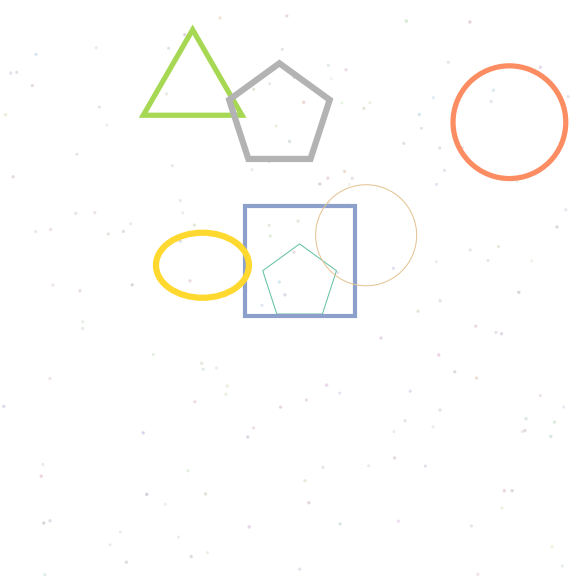[{"shape": "pentagon", "thickness": 0.5, "radius": 0.34, "center": [0.519, 0.51]}, {"shape": "circle", "thickness": 2.5, "radius": 0.49, "center": [0.882, 0.788]}, {"shape": "square", "thickness": 2, "radius": 0.48, "center": [0.52, 0.547]}, {"shape": "triangle", "thickness": 2.5, "radius": 0.49, "center": [0.334, 0.849]}, {"shape": "oval", "thickness": 3, "radius": 0.4, "center": [0.351, 0.54]}, {"shape": "circle", "thickness": 0.5, "radius": 0.44, "center": [0.634, 0.592]}, {"shape": "pentagon", "thickness": 3, "radius": 0.46, "center": [0.484, 0.798]}]